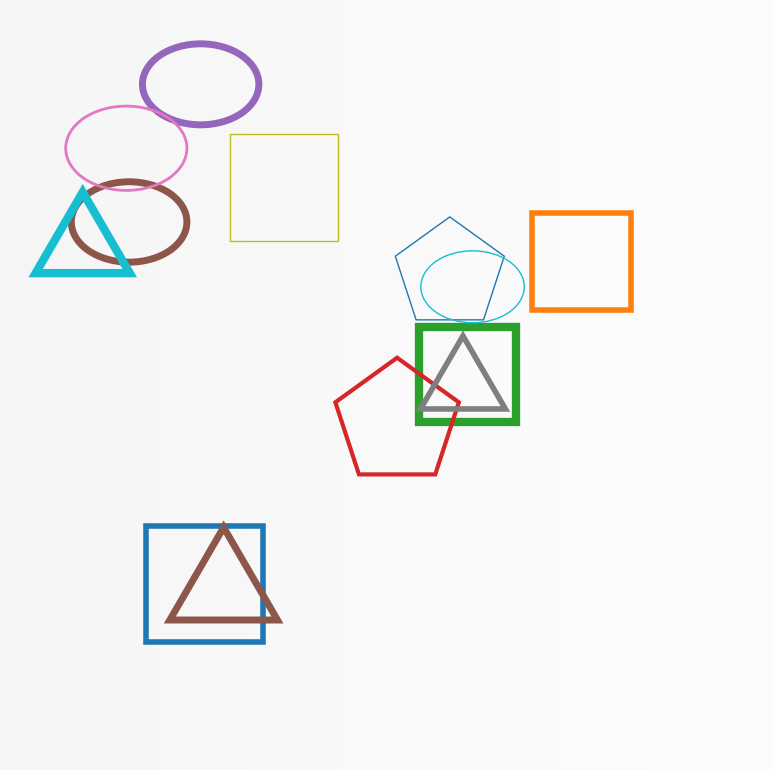[{"shape": "square", "thickness": 2, "radius": 0.38, "center": [0.264, 0.241]}, {"shape": "pentagon", "thickness": 0.5, "radius": 0.37, "center": [0.58, 0.644]}, {"shape": "square", "thickness": 2, "radius": 0.32, "center": [0.75, 0.661]}, {"shape": "square", "thickness": 3, "radius": 0.31, "center": [0.603, 0.514]}, {"shape": "pentagon", "thickness": 1.5, "radius": 0.42, "center": [0.512, 0.452]}, {"shape": "oval", "thickness": 2.5, "radius": 0.38, "center": [0.259, 0.89]}, {"shape": "triangle", "thickness": 2.5, "radius": 0.4, "center": [0.289, 0.235]}, {"shape": "oval", "thickness": 2.5, "radius": 0.37, "center": [0.167, 0.712]}, {"shape": "oval", "thickness": 1, "radius": 0.39, "center": [0.163, 0.807]}, {"shape": "triangle", "thickness": 2, "radius": 0.32, "center": [0.597, 0.5]}, {"shape": "square", "thickness": 0.5, "radius": 0.35, "center": [0.367, 0.756]}, {"shape": "oval", "thickness": 0.5, "radius": 0.33, "center": [0.61, 0.628]}, {"shape": "triangle", "thickness": 3, "radius": 0.35, "center": [0.107, 0.68]}]